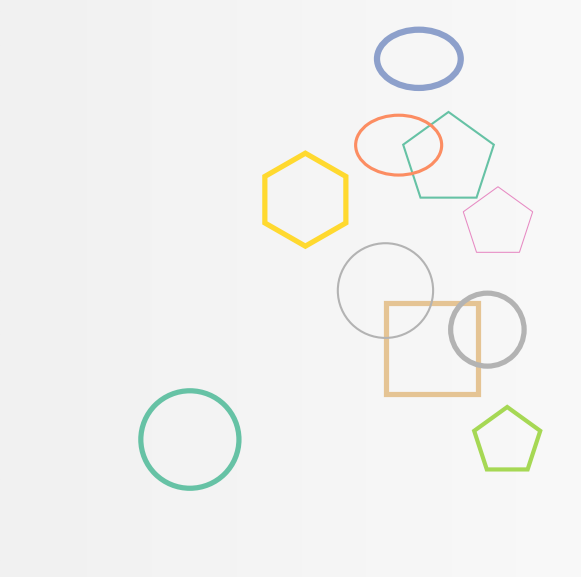[{"shape": "pentagon", "thickness": 1, "radius": 0.41, "center": [0.772, 0.723]}, {"shape": "circle", "thickness": 2.5, "radius": 0.42, "center": [0.327, 0.238]}, {"shape": "oval", "thickness": 1.5, "radius": 0.37, "center": [0.686, 0.748]}, {"shape": "oval", "thickness": 3, "radius": 0.36, "center": [0.721, 0.897]}, {"shape": "pentagon", "thickness": 0.5, "radius": 0.31, "center": [0.857, 0.613]}, {"shape": "pentagon", "thickness": 2, "radius": 0.3, "center": [0.873, 0.235]}, {"shape": "hexagon", "thickness": 2.5, "radius": 0.4, "center": [0.525, 0.653]}, {"shape": "square", "thickness": 2.5, "radius": 0.4, "center": [0.743, 0.396]}, {"shape": "circle", "thickness": 1, "radius": 0.41, "center": [0.663, 0.496]}, {"shape": "circle", "thickness": 2.5, "radius": 0.32, "center": [0.839, 0.428]}]